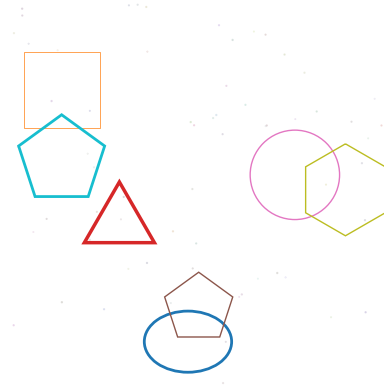[{"shape": "oval", "thickness": 2, "radius": 0.57, "center": [0.488, 0.113]}, {"shape": "square", "thickness": 0.5, "radius": 0.5, "center": [0.161, 0.766]}, {"shape": "triangle", "thickness": 2.5, "radius": 0.53, "center": [0.31, 0.422]}, {"shape": "pentagon", "thickness": 1, "radius": 0.46, "center": [0.516, 0.2]}, {"shape": "circle", "thickness": 1, "radius": 0.58, "center": [0.766, 0.546]}, {"shape": "hexagon", "thickness": 1, "radius": 0.6, "center": [0.897, 0.507]}, {"shape": "pentagon", "thickness": 2, "radius": 0.59, "center": [0.16, 0.584]}]